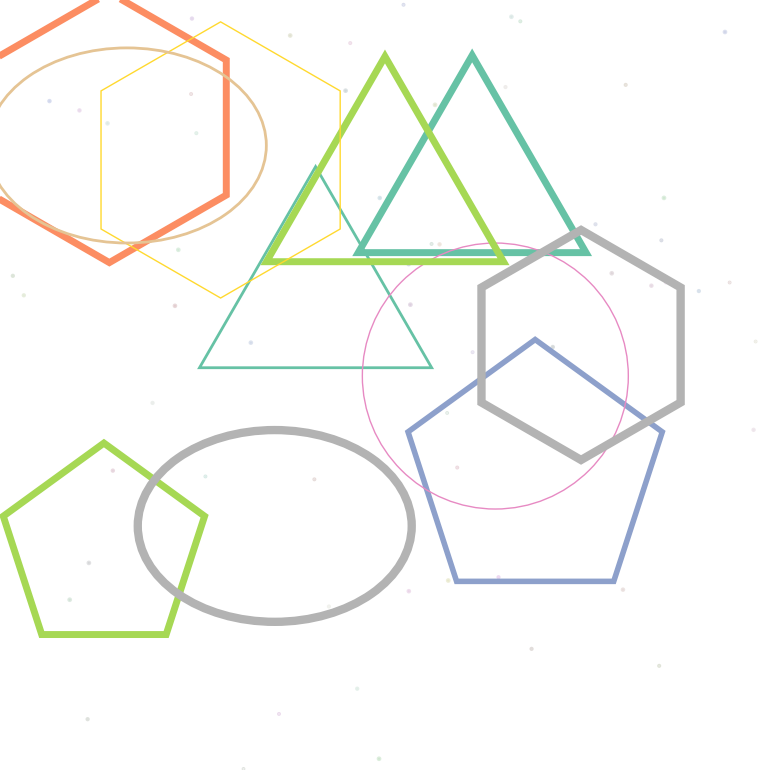[{"shape": "triangle", "thickness": 1, "radius": 0.87, "center": [0.41, 0.609]}, {"shape": "triangle", "thickness": 2.5, "radius": 0.85, "center": [0.613, 0.757]}, {"shape": "hexagon", "thickness": 2.5, "radius": 0.88, "center": [0.142, 0.834]}, {"shape": "pentagon", "thickness": 2, "radius": 0.87, "center": [0.695, 0.385]}, {"shape": "circle", "thickness": 0.5, "radius": 0.86, "center": [0.643, 0.512]}, {"shape": "triangle", "thickness": 2.5, "radius": 0.89, "center": [0.5, 0.749]}, {"shape": "pentagon", "thickness": 2.5, "radius": 0.69, "center": [0.135, 0.287]}, {"shape": "hexagon", "thickness": 0.5, "radius": 0.9, "center": [0.286, 0.792]}, {"shape": "oval", "thickness": 1, "radius": 0.9, "center": [0.165, 0.811]}, {"shape": "oval", "thickness": 3, "radius": 0.89, "center": [0.357, 0.317]}, {"shape": "hexagon", "thickness": 3, "radius": 0.75, "center": [0.755, 0.552]}]